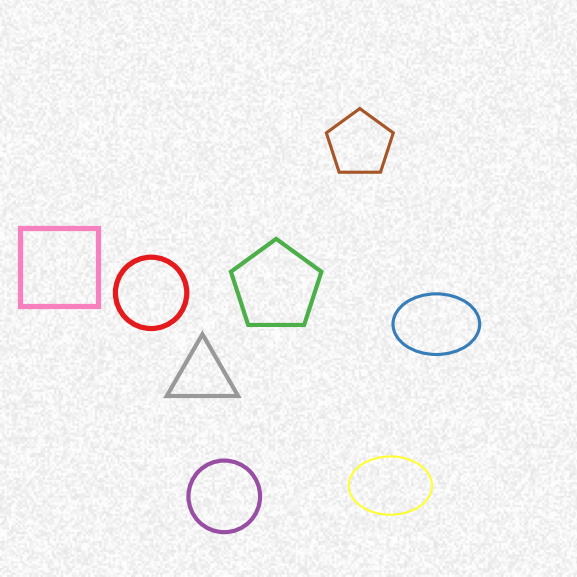[{"shape": "circle", "thickness": 2.5, "radius": 0.31, "center": [0.262, 0.492]}, {"shape": "oval", "thickness": 1.5, "radius": 0.37, "center": [0.756, 0.438]}, {"shape": "pentagon", "thickness": 2, "radius": 0.41, "center": [0.478, 0.503]}, {"shape": "circle", "thickness": 2, "radius": 0.31, "center": [0.388, 0.14]}, {"shape": "oval", "thickness": 1, "radius": 0.36, "center": [0.676, 0.158]}, {"shape": "pentagon", "thickness": 1.5, "radius": 0.3, "center": [0.623, 0.75]}, {"shape": "square", "thickness": 2.5, "radius": 0.34, "center": [0.103, 0.537]}, {"shape": "triangle", "thickness": 2, "radius": 0.36, "center": [0.351, 0.349]}]